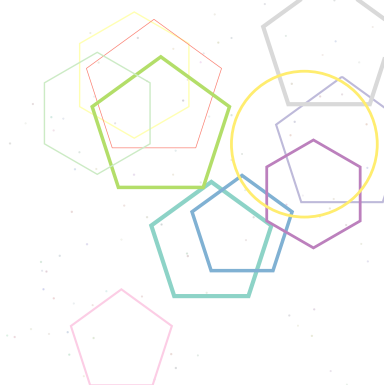[{"shape": "pentagon", "thickness": 3, "radius": 0.82, "center": [0.549, 0.364]}, {"shape": "hexagon", "thickness": 1, "radius": 0.82, "center": [0.349, 0.805]}, {"shape": "pentagon", "thickness": 1.5, "radius": 0.9, "center": [0.888, 0.621]}, {"shape": "pentagon", "thickness": 0.5, "radius": 0.92, "center": [0.4, 0.765]}, {"shape": "pentagon", "thickness": 2.5, "radius": 0.68, "center": [0.629, 0.408]}, {"shape": "pentagon", "thickness": 2.5, "radius": 0.94, "center": [0.418, 0.665]}, {"shape": "pentagon", "thickness": 1.5, "radius": 0.69, "center": [0.315, 0.111]}, {"shape": "pentagon", "thickness": 3, "radius": 0.9, "center": [0.855, 0.875]}, {"shape": "hexagon", "thickness": 2, "radius": 0.7, "center": [0.814, 0.496]}, {"shape": "hexagon", "thickness": 1, "radius": 0.79, "center": [0.253, 0.706]}, {"shape": "circle", "thickness": 2, "radius": 0.95, "center": [0.791, 0.626]}]